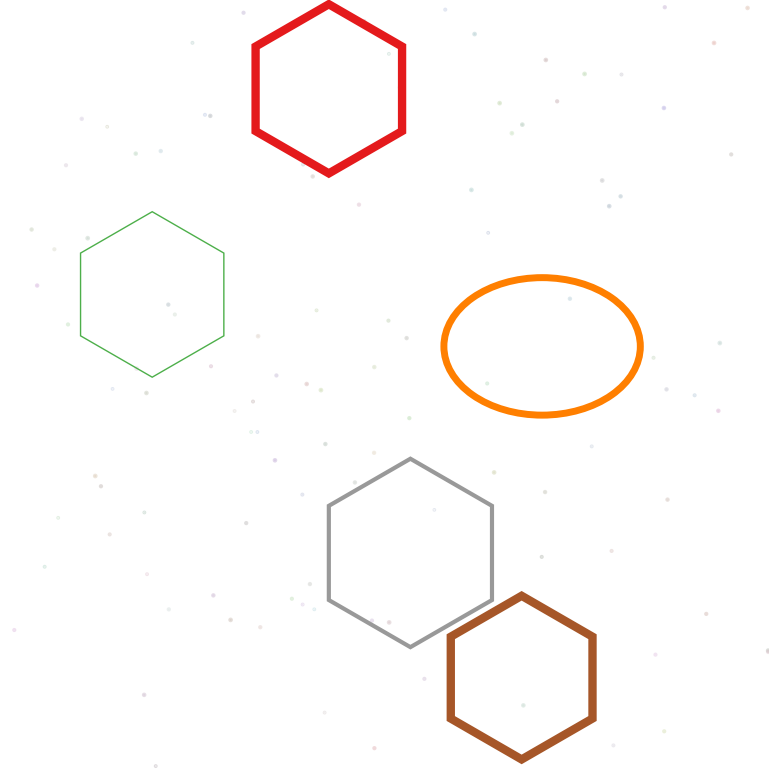[{"shape": "hexagon", "thickness": 3, "radius": 0.55, "center": [0.427, 0.885]}, {"shape": "hexagon", "thickness": 0.5, "radius": 0.54, "center": [0.198, 0.618]}, {"shape": "oval", "thickness": 2.5, "radius": 0.64, "center": [0.704, 0.55]}, {"shape": "hexagon", "thickness": 3, "radius": 0.53, "center": [0.677, 0.12]}, {"shape": "hexagon", "thickness": 1.5, "radius": 0.61, "center": [0.533, 0.282]}]